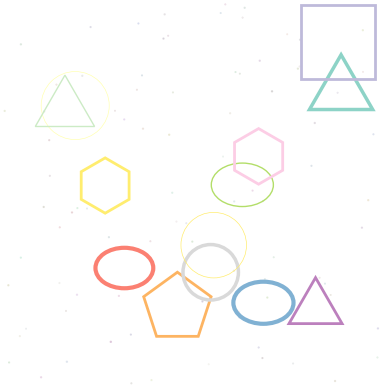[{"shape": "triangle", "thickness": 2.5, "radius": 0.47, "center": [0.886, 0.763]}, {"shape": "circle", "thickness": 0.5, "radius": 0.44, "center": [0.195, 0.726]}, {"shape": "square", "thickness": 2, "radius": 0.48, "center": [0.878, 0.891]}, {"shape": "oval", "thickness": 3, "radius": 0.38, "center": [0.323, 0.304]}, {"shape": "oval", "thickness": 3, "radius": 0.39, "center": [0.684, 0.214]}, {"shape": "pentagon", "thickness": 2, "radius": 0.46, "center": [0.461, 0.201]}, {"shape": "oval", "thickness": 1, "radius": 0.4, "center": [0.629, 0.52]}, {"shape": "hexagon", "thickness": 2, "radius": 0.36, "center": [0.672, 0.594]}, {"shape": "circle", "thickness": 2.5, "radius": 0.36, "center": [0.547, 0.293]}, {"shape": "triangle", "thickness": 2, "radius": 0.4, "center": [0.82, 0.199]}, {"shape": "triangle", "thickness": 1, "radius": 0.44, "center": [0.169, 0.716]}, {"shape": "hexagon", "thickness": 2, "radius": 0.36, "center": [0.273, 0.518]}, {"shape": "circle", "thickness": 0.5, "radius": 0.43, "center": [0.555, 0.363]}]